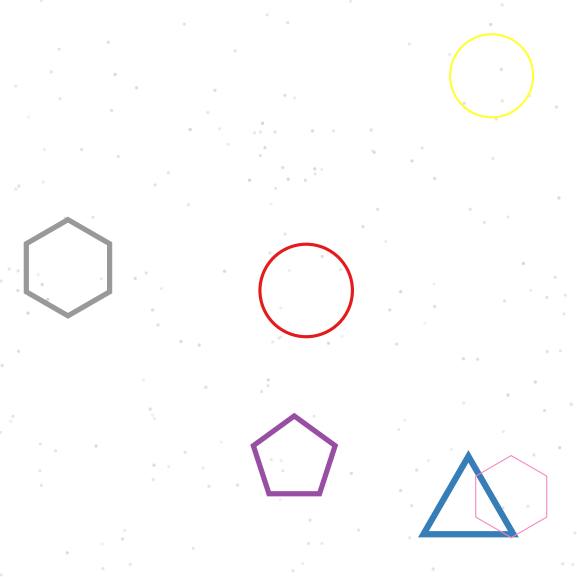[{"shape": "circle", "thickness": 1.5, "radius": 0.4, "center": [0.53, 0.496]}, {"shape": "triangle", "thickness": 3, "radius": 0.45, "center": [0.811, 0.119]}, {"shape": "pentagon", "thickness": 2.5, "radius": 0.37, "center": [0.51, 0.204]}, {"shape": "circle", "thickness": 1, "radius": 0.36, "center": [0.851, 0.868]}, {"shape": "hexagon", "thickness": 0.5, "radius": 0.35, "center": [0.885, 0.139]}, {"shape": "hexagon", "thickness": 2.5, "radius": 0.42, "center": [0.118, 0.535]}]